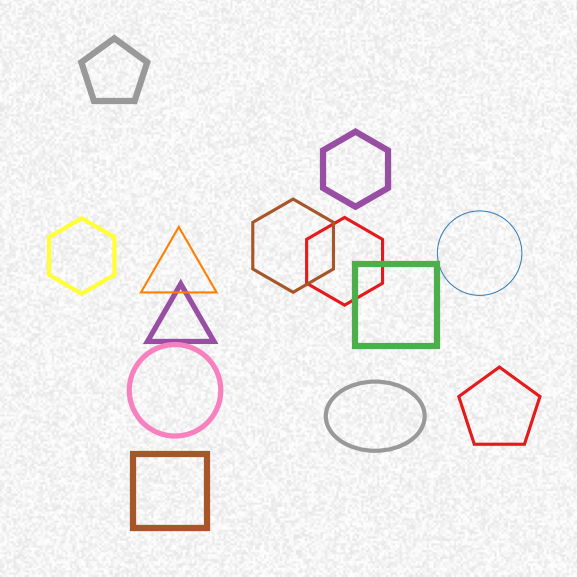[{"shape": "hexagon", "thickness": 1.5, "radius": 0.38, "center": [0.597, 0.547]}, {"shape": "pentagon", "thickness": 1.5, "radius": 0.37, "center": [0.865, 0.29]}, {"shape": "circle", "thickness": 0.5, "radius": 0.37, "center": [0.831, 0.561]}, {"shape": "square", "thickness": 3, "radius": 0.35, "center": [0.686, 0.471]}, {"shape": "hexagon", "thickness": 3, "radius": 0.33, "center": [0.616, 0.706]}, {"shape": "triangle", "thickness": 2.5, "radius": 0.33, "center": [0.313, 0.441]}, {"shape": "triangle", "thickness": 1, "radius": 0.38, "center": [0.31, 0.531]}, {"shape": "hexagon", "thickness": 2, "radius": 0.33, "center": [0.142, 0.556]}, {"shape": "hexagon", "thickness": 1.5, "radius": 0.4, "center": [0.508, 0.574]}, {"shape": "square", "thickness": 3, "radius": 0.32, "center": [0.295, 0.149]}, {"shape": "circle", "thickness": 2.5, "radius": 0.4, "center": [0.303, 0.323]}, {"shape": "pentagon", "thickness": 3, "radius": 0.3, "center": [0.198, 0.873]}, {"shape": "oval", "thickness": 2, "radius": 0.43, "center": [0.65, 0.278]}]